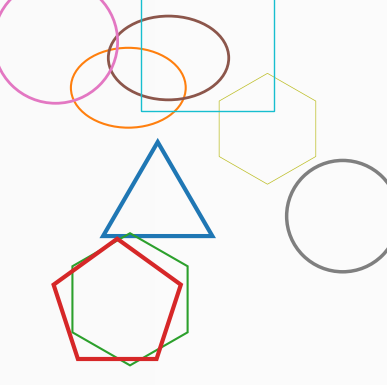[{"shape": "triangle", "thickness": 3, "radius": 0.81, "center": [0.407, 0.468]}, {"shape": "oval", "thickness": 1.5, "radius": 0.74, "center": [0.331, 0.772]}, {"shape": "hexagon", "thickness": 1.5, "radius": 0.86, "center": [0.336, 0.223]}, {"shape": "pentagon", "thickness": 3, "radius": 0.86, "center": [0.302, 0.207]}, {"shape": "oval", "thickness": 2, "radius": 0.78, "center": [0.435, 0.849]}, {"shape": "circle", "thickness": 2, "radius": 0.8, "center": [0.144, 0.892]}, {"shape": "circle", "thickness": 2.5, "radius": 0.72, "center": [0.884, 0.439]}, {"shape": "hexagon", "thickness": 0.5, "radius": 0.72, "center": [0.69, 0.666]}, {"shape": "square", "thickness": 1, "radius": 0.86, "center": [0.535, 0.884]}]